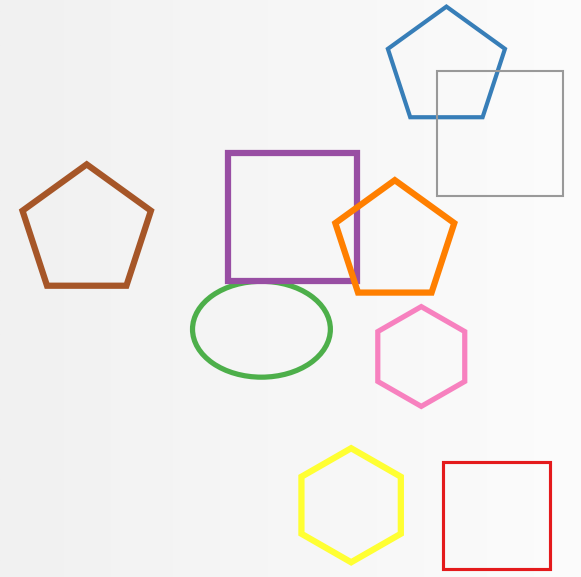[{"shape": "square", "thickness": 1.5, "radius": 0.46, "center": [0.854, 0.107]}, {"shape": "pentagon", "thickness": 2, "radius": 0.53, "center": [0.768, 0.882]}, {"shape": "oval", "thickness": 2.5, "radius": 0.59, "center": [0.45, 0.429]}, {"shape": "square", "thickness": 3, "radius": 0.55, "center": [0.503, 0.623]}, {"shape": "pentagon", "thickness": 3, "radius": 0.54, "center": [0.679, 0.58]}, {"shape": "hexagon", "thickness": 3, "radius": 0.49, "center": [0.604, 0.124]}, {"shape": "pentagon", "thickness": 3, "radius": 0.58, "center": [0.149, 0.598]}, {"shape": "hexagon", "thickness": 2.5, "radius": 0.43, "center": [0.725, 0.382]}, {"shape": "square", "thickness": 1, "radius": 0.54, "center": [0.86, 0.768]}]